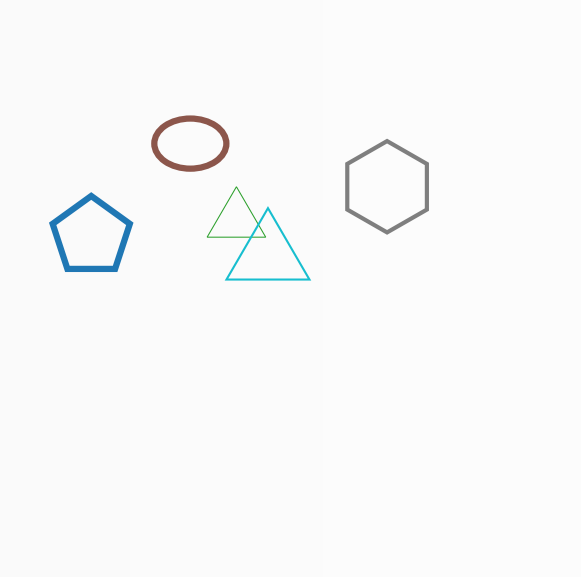[{"shape": "pentagon", "thickness": 3, "radius": 0.35, "center": [0.157, 0.59]}, {"shape": "triangle", "thickness": 0.5, "radius": 0.29, "center": [0.407, 0.618]}, {"shape": "oval", "thickness": 3, "radius": 0.31, "center": [0.327, 0.75]}, {"shape": "hexagon", "thickness": 2, "radius": 0.4, "center": [0.666, 0.676]}, {"shape": "triangle", "thickness": 1, "radius": 0.41, "center": [0.461, 0.556]}]